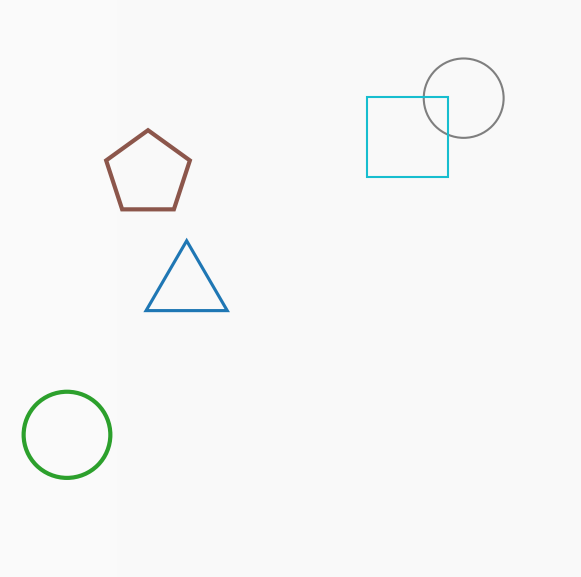[{"shape": "triangle", "thickness": 1.5, "radius": 0.4, "center": [0.321, 0.502]}, {"shape": "circle", "thickness": 2, "radius": 0.37, "center": [0.115, 0.246]}, {"shape": "pentagon", "thickness": 2, "radius": 0.38, "center": [0.255, 0.698]}, {"shape": "circle", "thickness": 1, "radius": 0.34, "center": [0.798, 0.829]}, {"shape": "square", "thickness": 1, "radius": 0.35, "center": [0.701, 0.762]}]